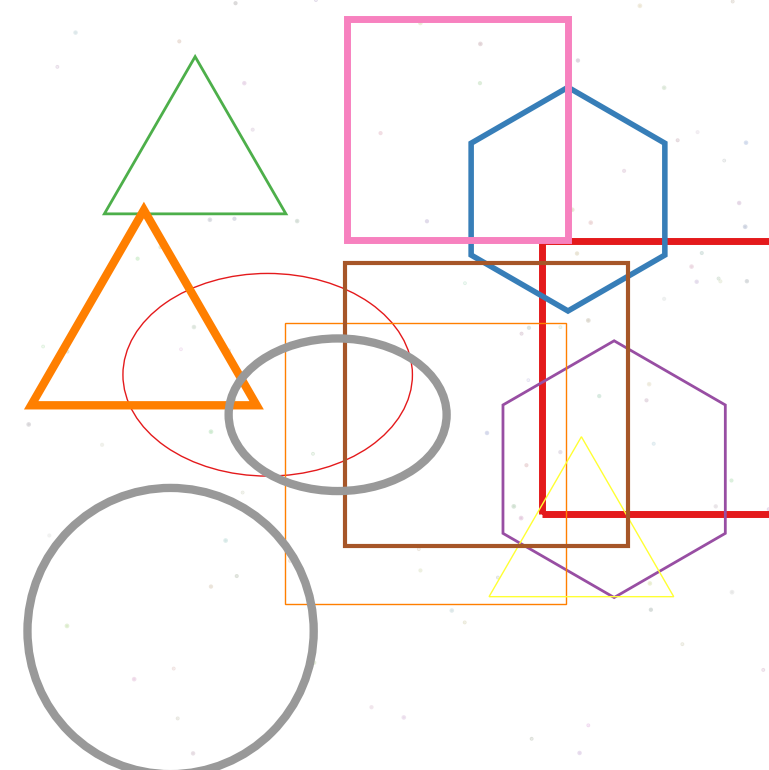[{"shape": "square", "thickness": 2.5, "radius": 0.89, "center": [0.881, 0.509]}, {"shape": "oval", "thickness": 0.5, "radius": 0.94, "center": [0.348, 0.513]}, {"shape": "hexagon", "thickness": 2, "radius": 0.73, "center": [0.738, 0.741]}, {"shape": "triangle", "thickness": 1, "radius": 0.68, "center": [0.253, 0.79]}, {"shape": "hexagon", "thickness": 1, "radius": 0.83, "center": [0.798, 0.391]}, {"shape": "square", "thickness": 0.5, "radius": 0.91, "center": [0.552, 0.399]}, {"shape": "triangle", "thickness": 3, "radius": 0.85, "center": [0.187, 0.558]}, {"shape": "triangle", "thickness": 0.5, "radius": 0.69, "center": [0.755, 0.294]}, {"shape": "square", "thickness": 1.5, "radius": 0.92, "center": [0.632, 0.475]}, {"shape": "square", "thickness": 2.5, "radius": 0.72, "center": [0.594, 0.831]}, {"shape": "circle", "thickness": 3, "radius": 0.93, "center": [0.222, 0.18]}, {"shape": "oval", "thickness": 3, "radius": 0.71, "center": [0.438, 0.461]}]